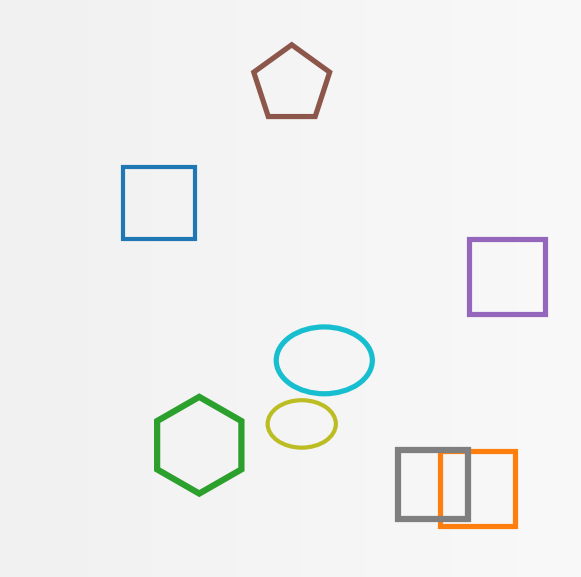[{"shape": "square", "thickness": 2, "radius": 0.31, "center": [0.273, 0.648]}, {"shape": "square", "thickness": 2.5, "radius": 0.32, "center": [0.821, 0.153]}, {"shape": "hexagon", "thickness": 3, "radius": 0.42, "center": [0.343, 0.228]}, {"shape": "square", "thickness": 2.5, "radius": 0.33, "center": [0.872, 0.52]}, {"shape": "pentagon", "thickness": 2.5, "radius": 0.34, "center": [0.502, 0.853]}, {"shape": "square", "thickness": 3, "radius": 0.3, "center": [0.745, 0.16]}, {"shape": "oval", "thickness": 2, "radius": 0.29, "center": [0.519, 0.265]}, {"shape": "oval", "thickness": 2.5, "radius": 0.41, "center": [0.558, 0.375]}]